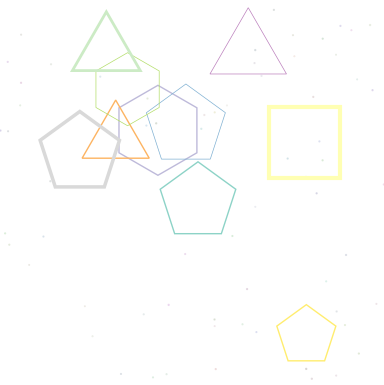[{"shape": "pentagon", "thickness": 1, "radius": 0.52, "center": [0.514, 0.477]}, {"shape": "square", "thickness": 3, "radius": 0.46, "center": [0.791, 0.63]}, {"shape": "hexagon", "thickness": 1, "radius": 0.58, "center": [0.41, 0.662]}, {"shape": "pentagon", "thickness": 0.5, "radius": 0.54, "center": [0.483, 0.674]}, {"shape": "triangle", "thickness": 1, "radius": 0.5, "center": [0.3, 0.639]}, {"shape": "hexagon", "thickness": 0.5, "radius": 0.47, "center": [0.331, 0.768]}, {"shape": "pentagon", "thickness": 2.5, "radius": 0.54, "center": [0.207, 0.602]}, {"shape": "triangle", "thickness": 0.5, "radius": 0.57, "center": [0.645, 0.865]}, {"shape": "triangle", "thickness": 2, "radius": 0.51, "center": [0.276, 0.868]}, {"shape": "pentagon", "thickness": 1, "radius": 0.4, "center": [0.796, 0.128]}]